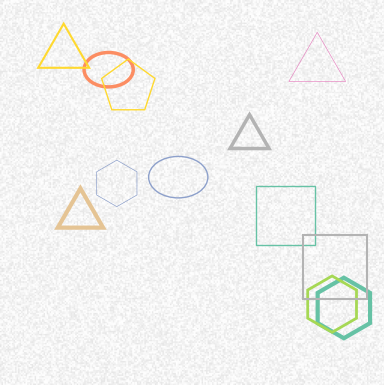[{"shape": "hexagon", "thickness": 3, "radius": 0.39, "center": [0.893, 0.2]}, {"shape": "square", "thickness": 1, "radius": 0.38, "center": [0.741, 0.44]}, {"shape": "oval", "thickness": 2.5, "radius": 0.32, "center": [0.282, 0.819]}, {"shape": "oval", "thickness": 1, "radius": 0.38, "center": [0.463, 0.54]}, {"shape": "hexagon", "thickness": 0.5, "radius": 0.3, "center": [0.303, 0.524]}, {"shape": "triangle", "thickness": 0.5, "radius": 0.43, "center": [0.824, 0.831]}, {"shape": "hexagon", "thickness": 2, "radius": 0.37, "center": [0.863, 0.21]}, {"shape": "pentagon", "thickness": 1, "radius": 0.36, "center": [0.333, 0.774]}, {"shape": "triangle", "thickness": 1.5, "radius": 0.38, "center": [0.165, 0.862]}, {"shape": "triangle", "thickness": 3, "radius": 0.34, "center": [0.209, 0.443]}, {"shape": "triangle", "thickness": 2.5, "radius": 0.29, "center": [0.648, 0.643]}, {"shape": "square", "thickness": 1.5, "radius": 0.42, "center": [0.869, 0.307]}]